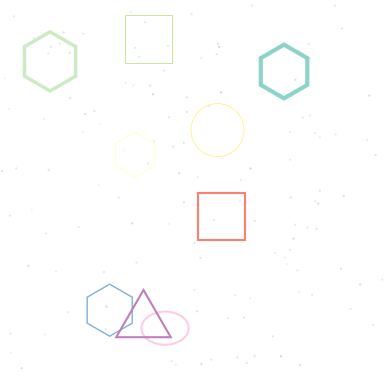[{"shape": "hexagon", "thickness": 3, "radius": 0.35, "center": [0.738, 0.814]}, {"shape": "hexagon", "thickness": 0.5, "radius": 0.29, "center": [0.35, 0.598]}, {"shape": "square", "thickness": 1.5, "radius": 0.31, "center": [0.575, 0.437]}, {"shape": "hexagon", "thickness": 1, "radius": 0.34, "center": [0.285, 0.194]}, {"shape": "square", "thickness": 0.5, "radius": 0.31, "center": [0.385, 0.899]}, {"shape": "oval", "thickness": 1.5, "radius": 0.31, "center": [0.429, 0.148]}, {"shape": "triangle", "thickness": 1.5, "radius": 0.41, "center": [0.373, 0.165]}, {"shape": "hexagon", "thickness": 2.5, "radius": 0.38, "center": [0.13, 0.841]}, {"shape": "circle", "thickness": 0.5, "radius": 0.34, "center": [0.565, 0.662]}]